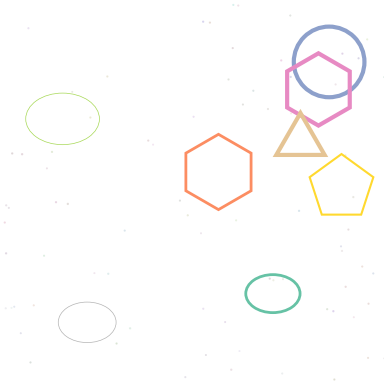[{"shape": "oval", "thickness": 2, "radius": 0.35, "center": [0.709, 0.237]}, {"shape": "hexagon", "thickness": 2, "radius": 0.49, "center": [0.567, 0.553]}, {"shape": "circle", "thickness": 3, "radius": 0.46, "center": [0.855, 0.839]}, {"shape": "hexagon", "thickness": 3, "radius": 0.47, "center": [0.827, 0.768]}, {"shape": "oval", "thickness": 0.5, "radius": 0.48, "center": [0.163, 0.691]}, {"shape": "pentagon", "thickness": 1.5, "radius": 0.43, "center": [0.887, 0.513]}, {"shape": "triangle", "thickness": 3, "radius": 0.36, "center": [0.78, 0.634]}, {"shape": "oval", "thickness": 0.5, "radius": 0.38, "center": [0.226, 0.163]}]